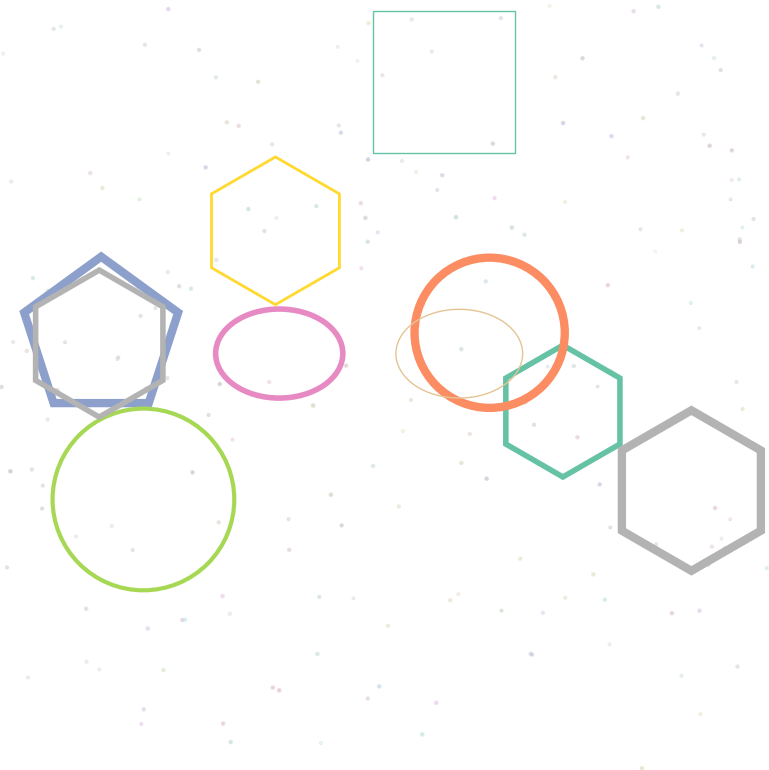[{"shape": "hexagon", "thickness": 2, "radius": 0.43, "center": [0.731, 0.466]}, {"shape": "square", "thickness": 0.5, "radius": 0.46, "center": [0.577, 0.893]}, {"shape": "circle", "thickness": 3, "radius": 0.49, "center": [0.636, 0.568]}, {"shape": "pentagon", "thickness": 3, "radius": 0.53, "center": [0.131, 0.562]}, {"shape": "oval", "thickness": 2, "radius": 0.41, "center": [0.363, 0.541]}, {"shape": "circle", "thickness": 1.5, "radius": 0.59, "center": [0.186, 0.351]}, {"shape": "hexagon", "thickness": 1, "radius": 0.48, "center": [0.358, 0.7]}, {"shape": "oval", "thickness": 0.5, "radius": 0.41, "center": [0.596, 0.541]}, {"shape": "hexagon", "thickness": 3, "radius": 0.52, "center": [0.898, 0.363]}, {"shape": "hexagon", "thickness": 2, "radius": 0.48, "center": [0.129, 0.554]}]